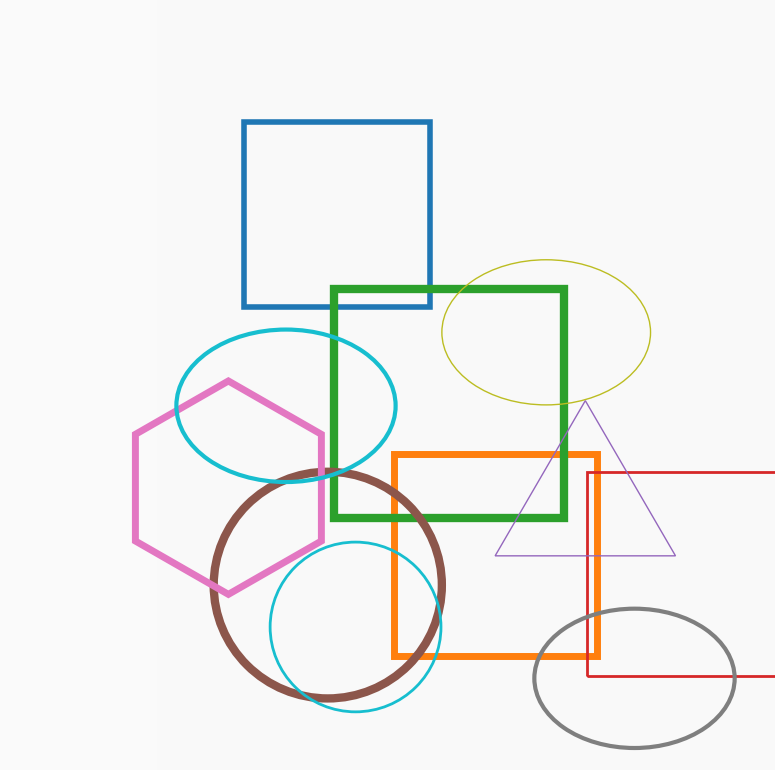[{"shape": "square", "thickness": 2, "radius": 0.6, "center": [0.435, 0.722]}, {"shape": "square", "thickness": 2.5, "radius": 0.65, "center": [0.64, 0.279]}, {"shape": "square", "thickness": 3, "radius": 0.74, "center": [0.579, 0.475]}, {"shape": "square", "thickness": 1, "radius": 0.66, "center": [0.89, 0.255]}, {"shape": "triangle", "thickness": 0.5, "radius": 0.67, "center": [0.755, 0.345]}, {"shape": "circle", "thickness": 3, "radius": 0.74, "center": [0.423, 0.24]}, {"shape": "hexagon", "thickness": 2.5, "radius": 0.69, "center": [0.295, 0.367]}, {"shape": "oval", "thickness": 1.5, "radius": 0.65, "center": [0.819, 0.119]}, {"shape": "oval", "thickness": 0.5, "radius": 0.67, "center": [0.705, 0.568]}, {"shape": "circle", "thickness": 1, "radius": 0.55, "center": [0.459, 0.186]}, {"shape": "oval", "thickness": 1.5, "radius": 0.71, "center": [0.369, 0.473]}]